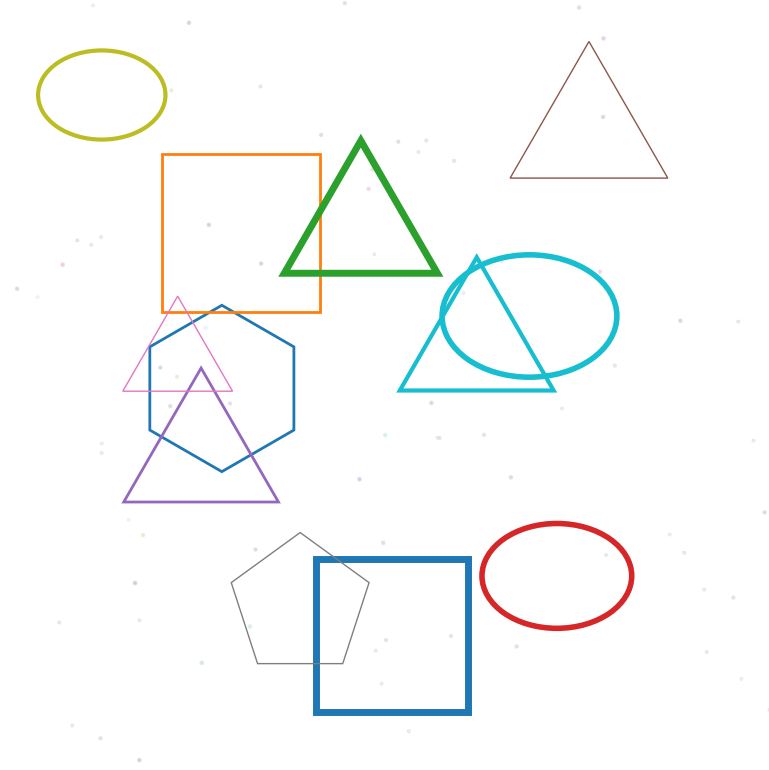[{"shape": "hexagon", "thickness": 1, "radius": 0.54, "center": [0.288, 0.496]}, {"shape": "square", "thickness": 2.5, "radius": 0.49, "center": [0.509, 0.175]}, {"shape": "square", "thickness": 1, "radius": 0.51, "center": [0.313, 0.698]}, {"shape": "triangle", "thickness": 2.5, "radius": 0.57, "center": [0.469, 0.702]}, {"shape": "oval", "thickness": 2, "radius": 0.49, "center": [0.723, 0.252]}, {"shape": "triangle", "thickness": 1, "radius": 0.58, "center": [0.261, 0.406]}, {"shape": "triangle", "thickness": 0.5, "radius": 0.59, "center": [0.765, 0.828]}, {"shape": "triangle", "thickness": 0.5, "radius": 0.41, "center": [0.231, 0.533]}, {"shape": "pentagon", "thickness": 0.5, "radius": 0.47, "center": [0.39, 0.214]}, {"shape": "oval", "thickness": 1.5, "radius": 0.41, "center": [0.132, 0.877]}, {"shape": "triangle", "thickness": 1.5, "radius": 0.58, "center": [0.619, 0.551]}, {"shape": "oval", "thickness": 2, "radius": 0.57, "center": [0.688, 0.59]}]